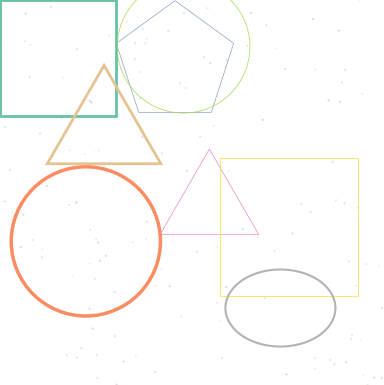[{"shape": "square", "thickness": 2, "radius": 0.75, "center": [0.15, 0.849]}, {"shape": "circle", "thickness": 2.5, "radius": 0.97, "center": [0.223, 0.373]}, {"shape": "pentagon", "thickness": 0.5, "radius": 0.8, "center": [0.455, 0.838]}, {"shape": "triangle", "thickness": 0.5, "radius": 0.74, "center": [0.544, 0.465]}, {"shape": "circle", "thickness": 0.5, "radius": 0.86, "center": [0.477, 0.879]}, {"shape": "square", "thickness": 0.5, "radius": 0.89, "center": [0.751, 0.41]}, {"shape": "triangle", "thickness": 2, "radius": 0.85, "center": [0.27, 0.66]}, {"shape": "oval", "thickness": 1.5, "radius": 0.71, "center": [0.728, 0.2]}]